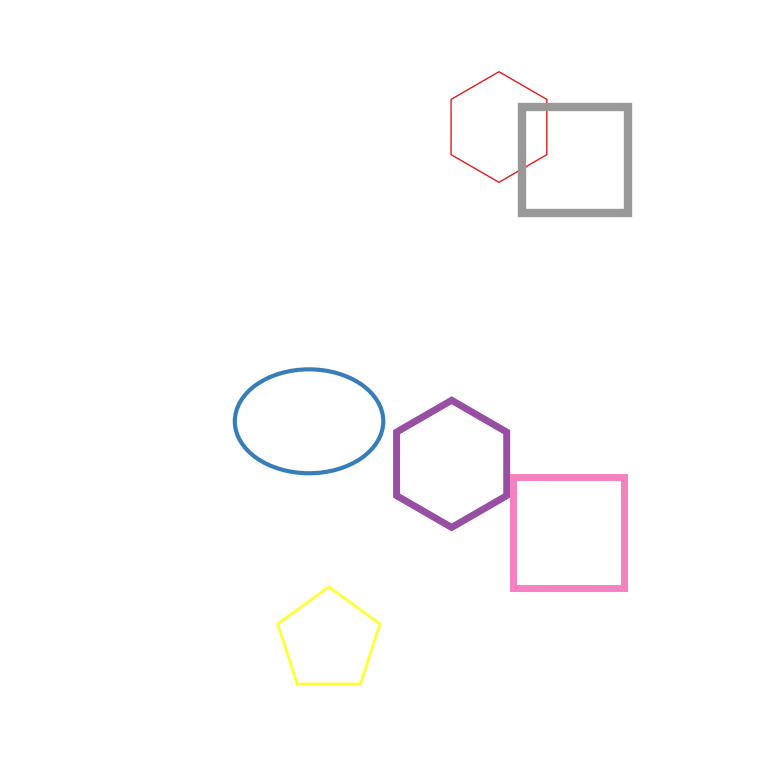[{"shape": "hexagon", "thickness": 0.5, "radius": 0.36, "center": [0.648, 0.835]}, {"shape": "oval", "thickness": 1.5, "radius": 0.48, "center": [0.401, 0.453]}, {"shape": "hexagon", "thickness": 2.5, "radius": 0.41, "center": [0.587, 0.398]}, {"shape": "pentagon", "thickness": 1, "radius": 0.35, "center": [0.427, 0.168]}, {"shape": "square", "thickness": 2.5, "radius": 0.36, "center": [0.738, 0.308]}, {"shape": "square", "thickness": 3, "radius": 0.34, "center": [0.747, 0.792]}]